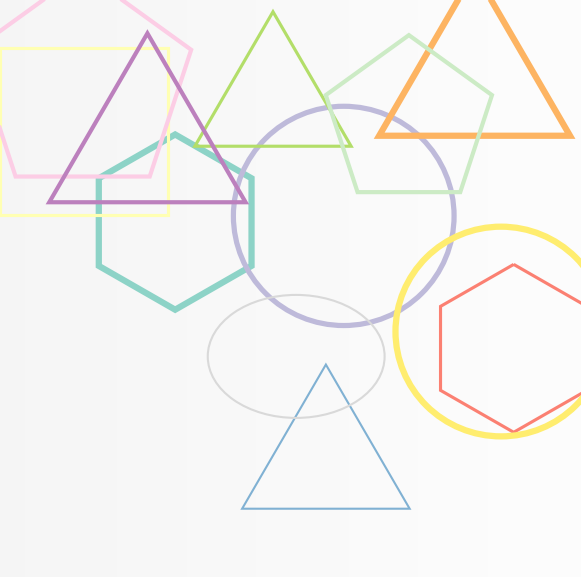[{"shape": "hexagon", "thickness": 3, "radius": 0.76, "center": [0.301, 0.615]}, {"shape": "square", "thickness": 1.5, "radius": 0.72, "center": [0.144, 0.772]}, {"shape": "circle", "thickness": 2.5, "radius": 0.95, "center": [0.591, 0.625]}, {"shape": "hexagon", "thickness": 1.5, "radius": 0.73, "center": [0.884, 0.396]}, {"shape": "triangle", "thickness": 1, "radius": 0.83, "center": [0.561, 0.201]}, {"shape": "triangle", "thickness": 3, "radius": 0.95, "center": [0.816, 0.859]}, {"shape": "triangle", "thickness": 1.5, "radius": 0.78, "center": [0.47, 0.824]}, {"shape": "pentagon", "thickness": 2, "radius": 0.98, "center": [0.142, 0.852]}, {"shape": "oval", "thickness": 1, "radius": 0.76, "center": [0.51, 0.382]}, {"shape": "triangle", "thickness": 2, "radius": 0.98, "center": [0.254, 0.746]}, {"shape": "pentagon", "thickness": 2, "radius": 0.75, "center": [0.703, 0.788]}, {"shape": "circle", "thickness": 3, "radius": 0.91, "center": [0.862, 0.425]}]